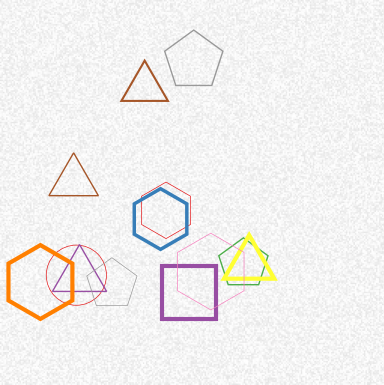[{"shape": "circle", "thickness": 0.5, "radius": 0.39, "center": [0.198, 0.285]}, {"shape": "hexagon", "thickness": 0.5, "radius": 0.37, "center": [0.431, 0.454]}, {"shape": "hexagon", "thickness": 2.5, "radius": 0.39, "center": [0.417, 0.431]}, {"shape": "pentagon", "thickness": 1, "radius": 0.34, "center": [0.632, 0.315]}, {"shape": "triangle", "thickness": 1, "radius": 0.41, "center": [0.207, 0.284]}, {"shape": "square", "thickness": 3, "radius": 0.35, "center": [0.49, 0.241]}, {"shape": "hexagon", "thickness": 3, "radius": 0.48, "center": [0.105, 0.267]}, {"shape": "triangle", "thickness": 3, "radius": 0.38, "center": [0.647, 0.314]}, {"shape": "triangle", "thickness": 1, "radius": 0.37, "center": [0.191, 0.529]}, {"shape": "triangle", "thickness": 1.5, "radius": 0.35, "center": [0.376, 0.773]}, {"shape": "hexagon", "thickness": 0.5, "radius": 0.5, "center": [0.548, 0.295]}, {"shape": "pentagon", "thickness": 1, "radius": 0.4, "center": [0.503, 0.842]}, {"shape": "pentagon", "thickness": 0.5, "radius": 0.34, "center": [0.291, 0.262]}]